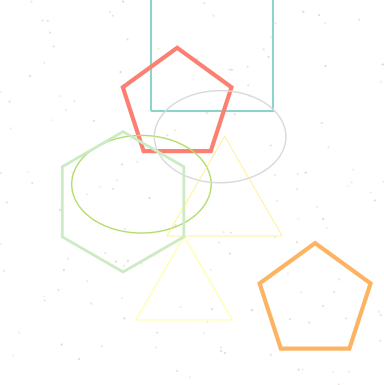[{"shape": "square", "thickness": 1.5, "radius": 0.79, "center": [0.551, 0.869]}, {"shape": "triangle", "thickness": 1, "radius": 0.72, "center": [0.478, 0.241]}, {"shape": "pentagon", "thickness": 3, "radius": 0.74, "center": [0.46, 0.727]}, {"shape": "pentagon", "thickness": 3, "radius": 0.76, "center": [0.818, 0.217]}, {"shape": "oval", "thickness": 1, "radius": 0.91, "center": [0.367, 0.521]}, {"shape": "oval", "thickness": 1, "radius": 0.85, "center": [0.572, 0.645]}, {"shape": "hexagon", "thickness": 2, "radius": 0.91, "center": [0.32, 0.476]}, {"shape": "triangle", "thickness": 0.5, "radius": 0.86, "center": [0.583, 0.473]}]